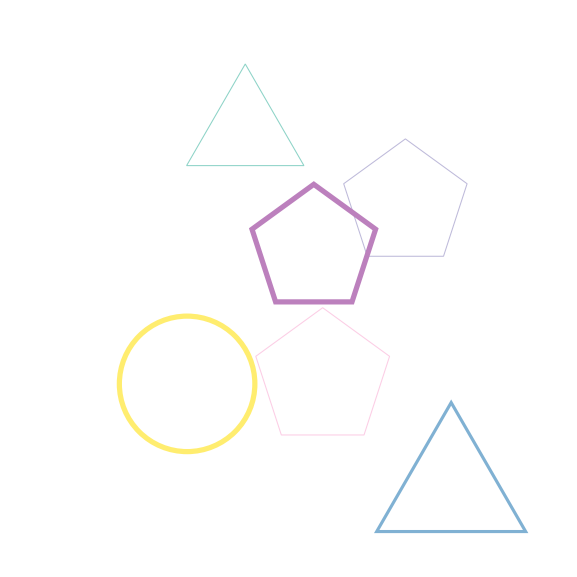[{"shape": "triangle", "thickness": 0.5, "radius": 0.59, "center": [0.425, 0.771]}, {"shape": "pentagon", "thickness": 0.5, "radius": 0.56, "center": [0.702, 0.646]}, {"shape": "triangle", "thickness": 1.5, "radius": 0.74, "center": [0.781, 0.153]}, {"shape": "pentagon", "thickness": 0.5, "radius": 0.61, "center": [0.559, 0.344]}, {"shape": "pentagon", "thickness": 2.5, "radius": 0.56, "center": [0.543, 0.567]}, {"shape": "circle", "thickness": 2.5, "radius": 0.59, "center": [0.324, 0.334]}]